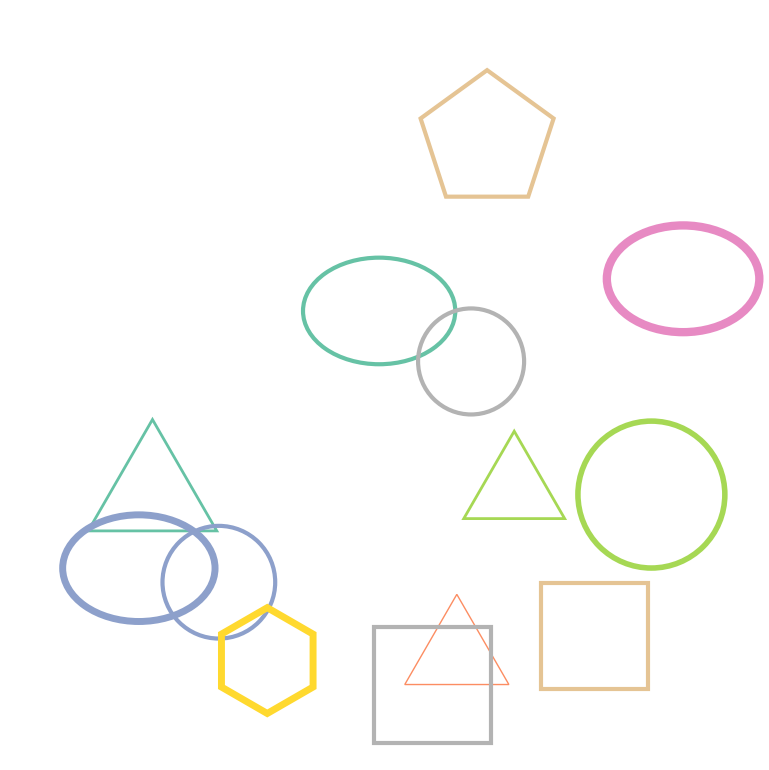[{"shape": "oval", "thickness": 1.5, "radius": 0.49, "center": [0.492, 0.596]}, {"shape": "triangle", "thickness": 1, "radius": 0.48, "center": [0.198, 0.359]}, {"shape": "triangle", "thickness": 0.5, "radius": 0.39, "center": [0.593, 0.15]}, {"shape": "oval", "thickness": 2.5, "radius": 0.49, "center": [0.18, 0.262]}, {"shape": "circle", "thickness": 1.5, "radius": 0.37, "center": [0.284, 0.244]}, {"shape": "oval", "thickness": 3, "radius": 0.5, "center": [0.887, 0.638]}, {"shape": "triangle", "thickness": 1, "radius": 0.38, "center": [0.668, 0.364]}, {"shape": "circle", "thickness": 2, "radius": 0.48, "center": [0.846, 0.358]}, {"shape": "hexagon", "thickness": 2.5, "radius": 0.34, "center": [0.347, 0.142]}, {"shape": "pentagon", "thickness": 1.5, "radius": 0.45, "center": [0.633, 0.818]}, {"shape": "square", "thickness": 1.5, "radius": 0.35, "center": [0.772, 0.174]}, {"shape": "square", "thickness": 1.5, "radius": 0.38, "center": [0.562, 0.11]}, {"shape": "circle", "thickness": 1.5, "radius": 0.34, "center": [0.612, 0.531]}]